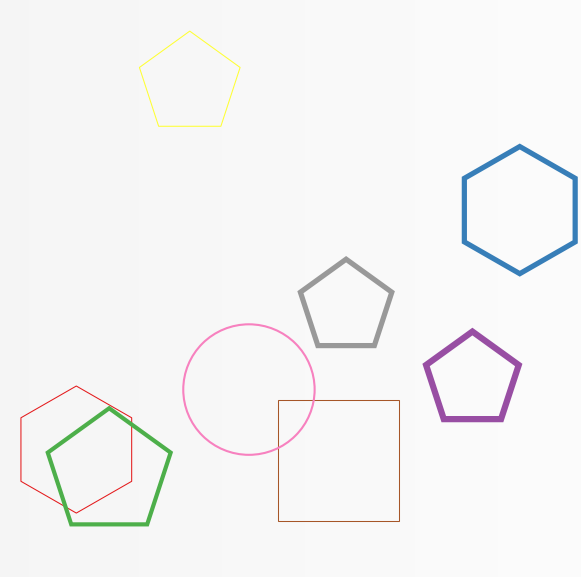[{"shape": "hexagon", "thickness": 0.5, "radius": 0.55, "center": [0.131, 0.221]}, {"shape": "hexagon", "thickness": 2.5, "radius": 0.55, "center": [0.894, 0.635]}, {"shape": "pentagon", "thickness": 2, "radius": 0.56, "center": [0.188, 0.181]}, {"shape": "pentagon", "thickness": 3, "radius": 0.42, "center": [0.813, 0.341]}, {"shape": "pentagon", "thickness": 0.5, "radius": 0.46, "center": [0.326, 0.854]}, {"shape": "square", "thickness": 0.5, "radius": 0.52, "center": [0.582, 0.202]}, {"shape": "circle", "thickness": 1, "radius": 0.57, "center": [0.428, 0.325]}, {"shape": "pentagon", "thickness": 2.5, "radius": 0.41, "center": [0.595, 0.468]}]